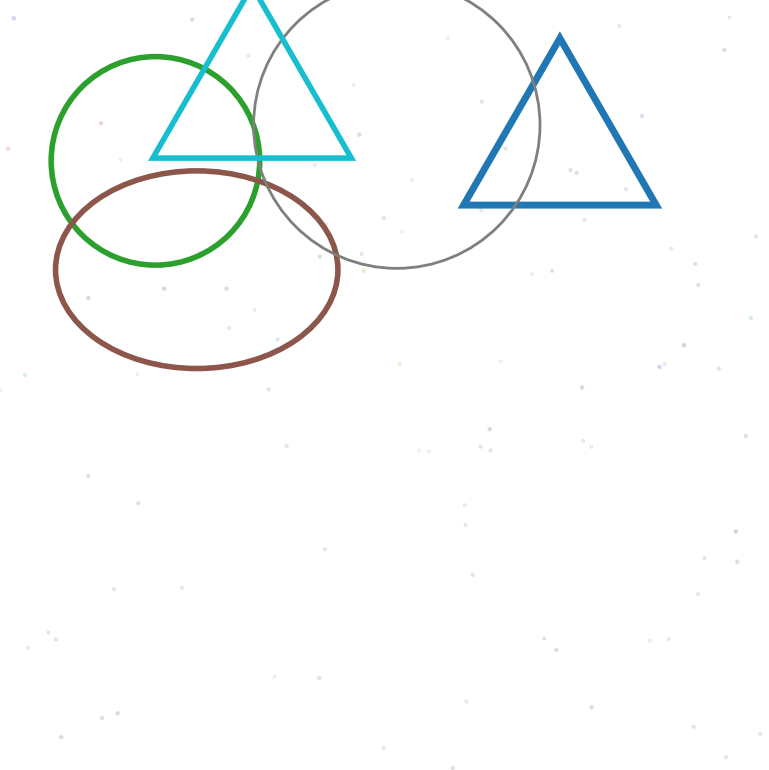[{"shape": "triangle", "thickness": 2.5, "radius": 0.72, "center": [0.727, 0.806]}, {"shape": "circle", "thickness": 2, "radius": 0.68, "center": [0.202, 0.791]}, {"shape": "oval", "thickness": 2, "radius": 0.92, "center": [0.255, 0.65]}, {"shape": "circle", "thickness": 1, "radius": 0.93, "center": [0.515, 0.837]}, {"shape": "triangle", "thickness": 2, "radius": 0.74, "center": [0.327, 0.869]}]